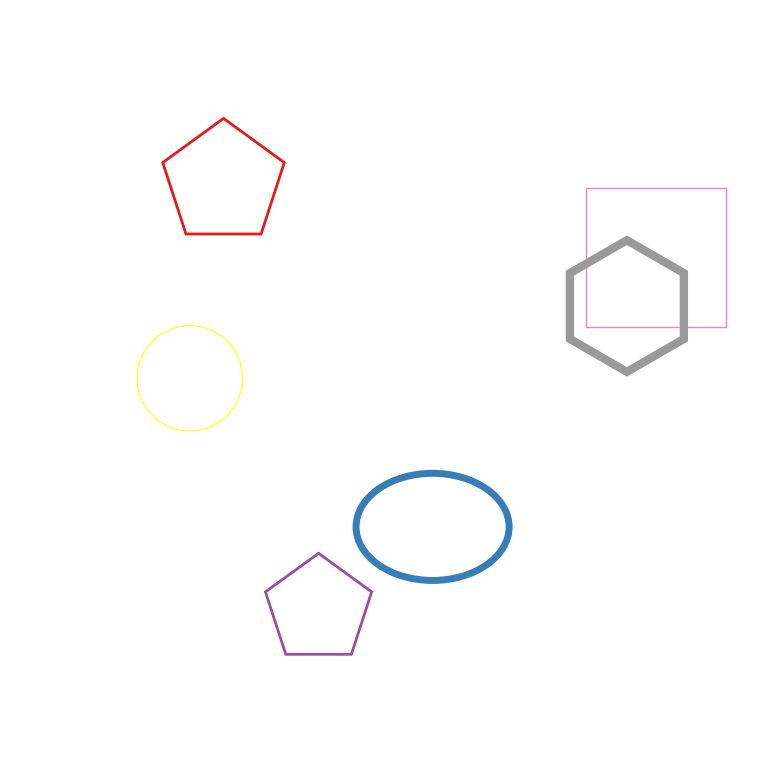[{"shape": "pentagon", "thickness": 1, "radius": 0.41, "center": [0.29, 0.763]}, {"shape": "oval", "thickness": 2.5, "radius": 0.5, "center": [0.562, 0.316]}, {"shape": "pentagon", "thickness": 1, "radius": 0.36, "center": [0.414, 0.209]}, {"shape": "circle", "thickness": 0.5, "radius": 0.34, "center": [0.247, 0.509]}, {"shape": "square", "thickness": 0.5, "radius": 0.45, "center": [0.852, 0.666]}, {"shape": "hexagon", "thickness": 3, "radius": 0.43, "center": [0.814, 0.603]}]